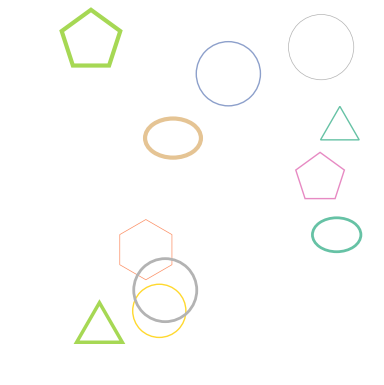[{"shape": "oval", "thickness": 2, "radius": 0.31, "center": [0.874, 0.39]}, {"shape": "triangle", "thickness": 1, "radius": 0.29, "center": [0.883, 0.666]}, {"shape": "hexagon", "thickness": 0.5, "radius": 0.39, "center": [0.379, 0.352]}, {"shape": "circle", "thickness": 1, "radius": 0.42, "center": [0.593, 0.808]}, {"shape": "pentagon", "thickness": 1, "radius": 0.33, "center": [0.831, 0.538]}, {"shape": "pentagon", "thickness": 3, "radius": 0.4, "center": [0.236, 0.895]}, {"shape": "triangle", "thickness": 2.5, "radius": 0.34, "center": [0.258, 0.145]}, {"shape": "circle", "thickness": 1, "radius": 0.35, "center": [0.414, 0.193]}, {"shape": "oval", "thickness": 3, "radius": 0.36, "center": [0.449, 0.641]}, {"shape": "circle", "thickness": 0.5, "radius": 0.42, "center": [0.834, 0.878]}, {"shape": "circle", "thickness": 2, "radius": 0.41, "center": [0.429, 0.246]}]